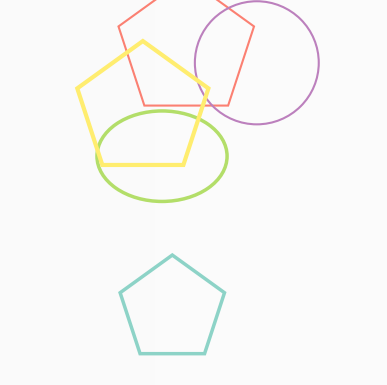[{"shape": "pentagon", "thickness": 2.5, "radius": 0.71, "center": [0.445, 0.196]}, {"shape": "pentagon", "thickness": 1.5, "radius": 0.92, "center": [0.481, 0.875]}, {"shape": "oval", "thickness": 2.5, "radius": 0.84, "center": [0.418, 0.594]}, {"shape": "circle", "thickness": 1.5, "radius": 0.8, "center": [0.663, 0.837]}, {"shape": "pentagon", "thickness": 3, "radius": 0.89, "center": [0.369, 0.715]}]